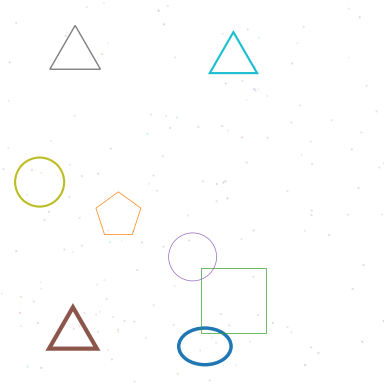[{"shape": "oval", "thickness": 2.5, "radius": 0.34, "center": [0.532, 0.1]}, {"shape": "pentagon", "thickness": 0.5, "radius": 0.31, "center": [0.308, 0.44]}, {"shape": "square", "thickness": 0.5, "radius": 0.42, "center": [0.607, 0.22]}, {"shape": "circle", "thickness": 0.5, "radius": 0.31, "center": [0.5, 0.333]}, {"shape": "triangle", "thickness": 3, "radius": 0.36, "center": [0.189, 0.13]}, {"shape": "triangle", "thickness": 1, "radius": 0.38, "center": [0.195, 0.858]}, {"shape": "circle", "thickness": 1.5, "radius": 0.32, "center": [0.103, 0.527]}, {"shape": "triangle", "thickness": 1.5, "radius": 0.36, "center": [0.606, 0.846]}]